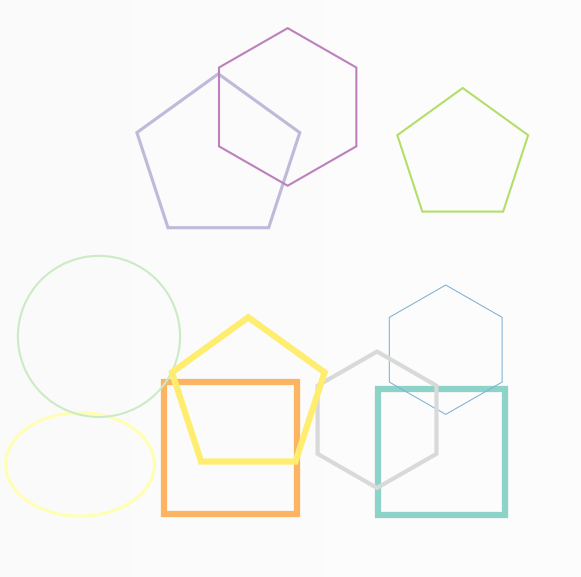[{"shape": "square", "thickness": 3, "radius": 0.54, "center": [0.76, 0.216]}, {"shape": "oval", "thickness": 1.5, "radius": 0.64, "center": [0.138, 0.195]}, {"shape": "pentagon", "thickness": 1.5, "radius": 0.74, "center": [0.376, 0.724]}, {"shape": "hexagon", "thickness": 0.5, "radius": 0.56, "center": [0.767, 0.394]}, {"shape": "square", "thickness": 3, "radius": 0.57, "center": [0.396, 0.223]}, {"shape": "pentagon", "thickness": 1, "radius": 0.59, "center": [0.796, 0.728]}, {"shape": "hexagon", "thickness": 2, "radius": 0.59, "center": [0.649, 0.272]}, {"shape": "hexagon", "thickness": 1, "radius": 0.68, "center": [0.495, 0.814]}, {"shape": "circle", "thickness": 1, "radius": 0.7, "center": [0.17, 0.417]}, {"shape": "pentagon", "thickness": 3, "radius": 0.69, "center": [0.427, 0.312]}]